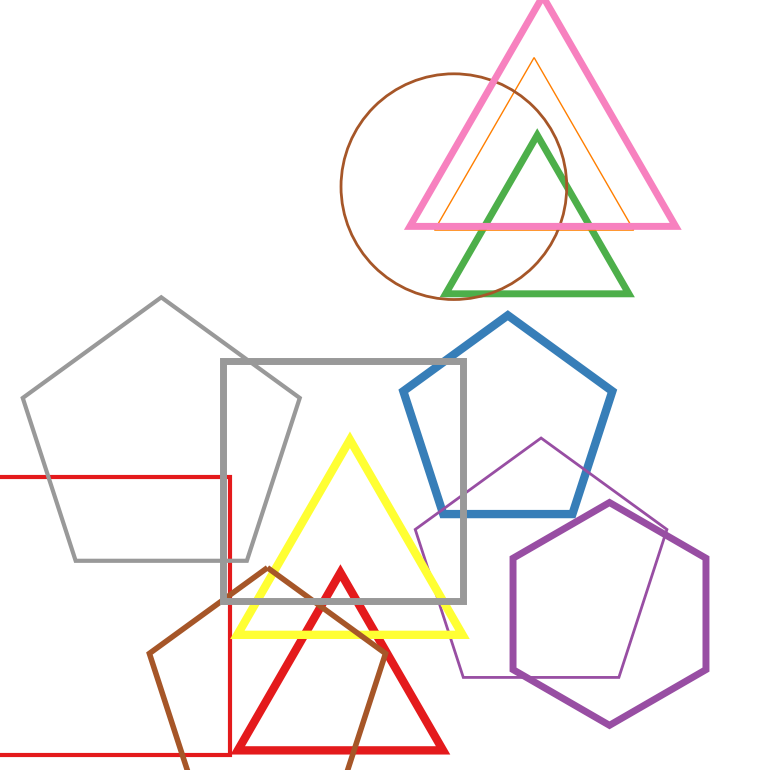[{"shape": "triangle", "thickness": 3, "radius": 0.77, "center": [0.442, 0.102]}, {"shape": "square", "thickness": 1.5, "radius": 0.9, "center": [0.118, 0.2]}, {"shape": "pentagon", "thickness": 3, "radius": 0.71, "center": [0.66, 0.448]}, {"shape": "triangle", "thickness": 2.5, "radius": 0.69, "center": [0.698, 0.687]}, {"shape": "hexagon", "thickness": 2.5, "radius": 0.72, "center": [0.792, 0.203]}, {"shape": "pentagon", "thickness": 1, "radius": 0.86, "center": [0.703, 0.259]}, {"shape": "triangle", "thickness": 0.5, "radius": 0.75, "center": [0.694, 0.776]}, {"shape": "triangle", "thickness": 3, "radius": 0.84, "center": [0.454, 0.26]}, {"shape": "pentagon", "thickness": 2, "radius": 0.81, "center": [0.347, 0.101]}, {"shape": "circle", "thickness": 1, "radius": 0.73, "center": [0.589, 0.758]}, {"shape": "triangle", "thickness": 2.5, "radius": 1.0, "center": [0.705, 0.806]}, {"shape": "square", "thickness": 2.5, "radius": 0.78, "center": [0.445, 0.376]}, {"shape": "pentagon", "thickness": 1.5, "radius": 0.95, "center": [0.209, 0.425]}]